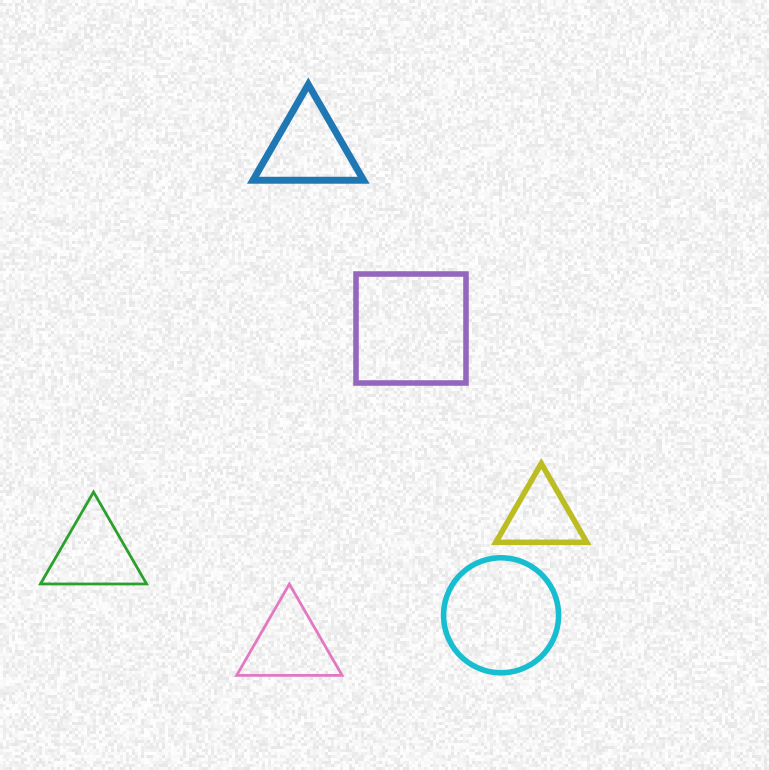[{"shape": "triangle", "thickness": 2.5, "radius": 0.41, "center": [0.4, 0.807]}, {"shape": "triangle", "thickness": 1, "radius": 0.4, "center": [0.121, 0.281]}, {"shape": "square", "thickness": 2, "radius": 0.36, "center": [0.533, 0.573]}, {"shape": "triangle", "thickness": 1, "radius": 0.4, "center": [0.376, 0.162]}, {"shape": "triangle", "thickness": 2, "radius": 0.34, "center": [0.703, 0.33]}, {"shape": "circle", "thickness": 2, "radius": 0.37, "center": [0.651, 0.201]}]